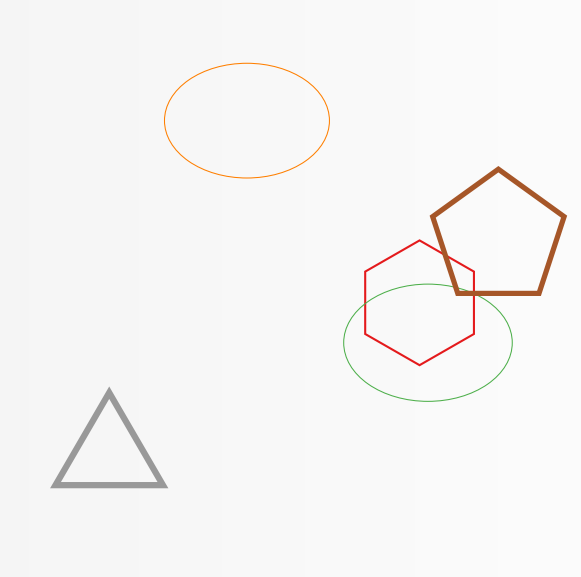[{"shape": "hexagon", "thickness": 1, "radius": 0.54, "center": [0.722, 0.475]}, {"shape": "oval", "thickness": 0.5, "radius": 0.73, "center": [0.736, 0.406]}, {"shape": "oval", "thickness": 0.5, "radius": 0.71, "center": [0.425, 0.79]}, {"shape": "pentagon", "thickness": 2.5, "radius": 0.59, "center": [0.857, 0.587]}, {"shape": "triangle", "thickness": 3, "radius": 0.53, "center": [0.188, 0.212]}]